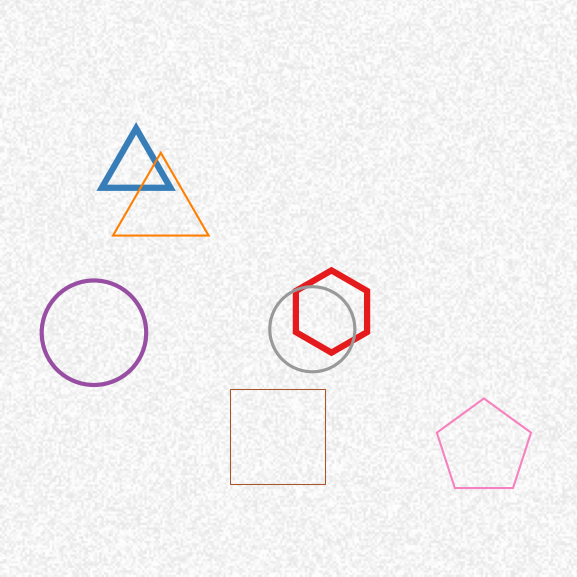[{"shape": "hexagon", "thickness": 3, "radius": 0.36, "center": [0.574, 0.46]}, {"shape": "triangle", "thickness": 3, "radius": 0.34, "center": [0.236, 0.708]}, {"shape": "circle", "thickness": 2, "radius": 0.45, "center": [0.163, 0.423]}, {"shape": "triangle", "thickness": 1, "radius": 0.48, "center": [0.278, 0.639]}, {"shape": "square", "thickness": 0.5, "radius": 0.41, "center": [0.48, 0.243]}, {"shape": "pentagon", "thickness": 1, "radius": 0.43, "center": [0.838, 0.223]}, {"shape": "circle", "thickness": 1.5, "radius": 0.37, "center": [0.541, 0.429]}]